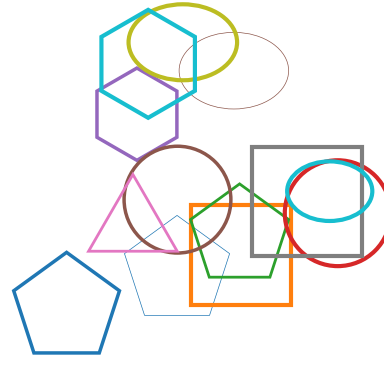[{"shape": "pentagon", "thickness": 2.5, "radius": 0.72, "center": [0.173, 0.2]}, {"shape": "pentagon", "thickness": 0.5, "radius": 0.72, "center": [0.46, 0.297]}, {"shape": "square", "thickness": 3, "radius": 0.65, "center": [0.625, 0.337]}, {"shape": "pentagon", "thickness": 2, "radius": 0.67, "center": [0.622, 0.388]}, {"shape": "circle", "thickness": 3, "radius": 0.69, "center": [0.877, 0.446]}, {"shape": "hexagon", "thickness": 2.5, "radius": 0.6, "center": [0.356, 0.703]}, {"shape": "circle", "thickness": 2.5, "radius": 0.69, "center": [0.461, 0.481]}, {"shape": "oval", "thickness": 0.5, "radius": 0.71, "center": [0.607, 0.816]}, {"shape": "triangle", "thickness": 2, "radius": 0.66, "center": [0.345, 0.414]}, {"shape": "square", "thickness": 3, "radius": 0.71, "center": [0.797, 0.477]}, {"shape": "oval", "thickness": 3, "radius": 0.7, "center": [0.475, 0.89]}, {"shape": "hexagon", "thickness": 3, "radius": 0.7, "center": [0.385, 0.834]}, {"shape": "oval", "thickness": 3, "radius": 0.55, "center": [0.856, 0.503]}]